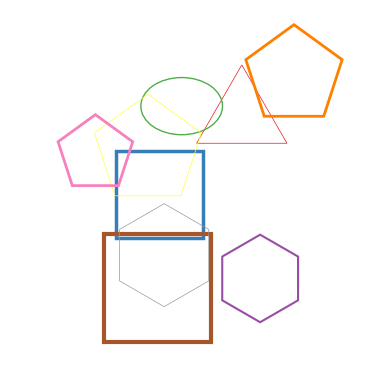[{"shape": "triangle", "thickness": 0.5, "radius": 0.68, "center": [0.628, 0.696]}, {"shape": "square", "thickness": 2.5, "radius": 0.57, "center": [0.415, 0.495]}, {"shape": "oval", "thickness": 1, "radius": 0.53, "center": [0.472, 0.724]}, {"shape": "hexagon", "thickness": 1.5, "radius": 0.57, "center": [0.676, 0.277]}, {"shape": "pentagon", "thickness": 2, "radius": 0.66, "center": [0.764, 0.804]}, {"shape": "pentagon", "thickness": 0.5, "radius": 0.73, "center": [0.384, 0.609]}, {"shape": "square", "thickness": 3, "radius": 0.7, "center": [0.409, 0.252]}, {"shape": "pentagon", "thickness": 2, "radius": 0.51, "center": [0.248, 0.6]}, {"shape": "hexagon", "thickness": 0.5, "radius": 0.67, "center": [0.426, 0.337]}]